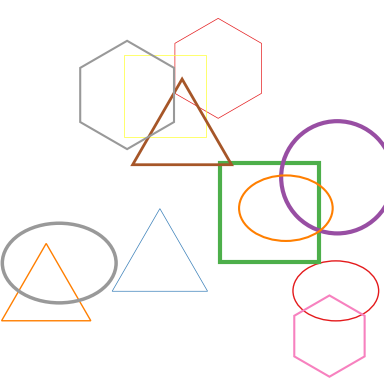[{"shape": "hexagon", "thickness": 0.5, "radius": 0.65, "center": [0.567, 0.822]}, {"shape": "oval", "thickness": 1, "radius": 0.56, "center": [0.872, 0.244]}, {"shape": "triangle", "thickness": 0.5, "radius": 0.72, "center": [0.415, 0.315]}, {"shape": "square", "thickness": 3, "radius": 0.64, "center": [0.7, 0.447]}, {"shape": "circle", "thickness": 3, "radius": 0.73, "center": [0.876, 0.539]}, {"shape": "oval", "thickness": 1.5, "radius": 0.61, "center": [0.743, 0.459]}, {"shape": "triangle", "thickness": 1, "radius": 0.67, "center": [0.12, 0.234]}, {"shape": "square", "thickness": 0.5, "radius": 0.53, "center": [0.429, 0.752]}, {"shape": "triangle", "thickness": 2, "radius": 0.74, "center": [0.473, 0.646]}, {"shape": "hexagon", "thickness": 1.5, "radius": 0.53, "center": [0.856, 0.127]}, {"shape": "oval", "thickness": 2.5, "radius": 0.74, "center": [0.154, 0.317]}, {"shape": "hexagon", "thickness": 1.5, "radius": 0.7, "center": [0.33, 0.753]}]